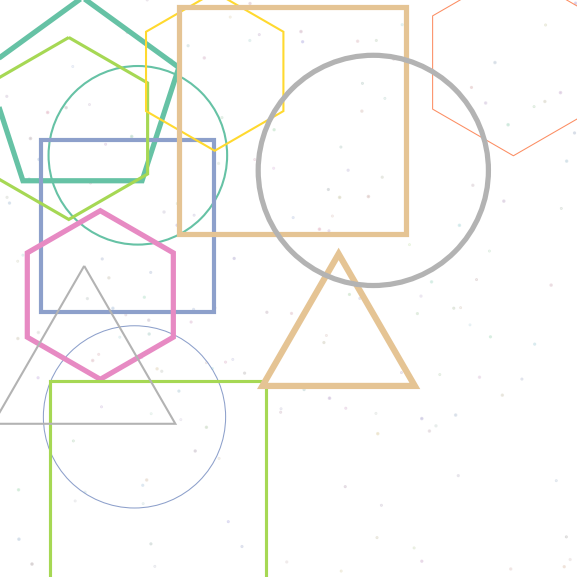[{"shape": "pentagon", "thickness": 2.5, "radius": 0.88, "center": [0.143, 0.828]}, {"shape": "circle", "thickness": 1, "radius": 0.77, "center": [0.239, 0.73]}, {"shape": "hexagon", "thickness": 0.5, "radius": 0.81, "center": [0.889, 0.891]}, {"shape": "square", "thickness": 2, "radius": 0.75, "center": [0.221, 0.608]}, {"shape": "circle", "thickness": 0.5, "radius": 0.79, "center": [0.233, 0.277]}, {"shape": "hexagon", "thickness": 2.5, "radius": 0.73, "center": [0.174, 0.488]}, {"shape": "square", "thickness": 1.5, "radius": 0.94, "center": [0.274, 0.153]}, {"shape": "hexagon", "thickness": 1.5, "radius": 0.79, "center": [0.119, 0.777]}, {"shape": "hexagon", "thickness": 1, "radius": 0.69, "center": [0.372, 0.875]}, {"shape": "square", "thickness": 2.5, "radius": 0.98, "center": [0.506, 0.791]}, {"shape": "triangle", "thickness": 3, "radius": 0.76, "center": [0.586, 0.407]}, {"shape": "circle", "thickness": 2.5, "radius": 1.0, "center": [0.646, 0.704]}, {"shape": "triangle", "thickness": 1, "radius": 0.91, "center": [0.146, 0.356]}]